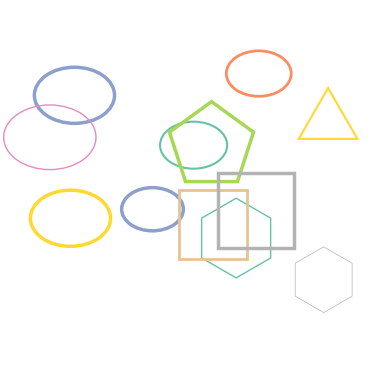[{"shape": "hexagon", "thickness": 1, "radius": 0.52, "center": [0.613, 0.382]}, {"shape": "oval", "thickness": 1.5, "radius": 0.44, "center": [0.503, 0.623]}, {"shape": "oval", "thickness": 2, "radius": 0.42, "center": [0.672, 0.809]}, {"shape": "oval", "thickness": 2.5, "radius": 0.4, "center": [0.396, 0.457]}, {"shape": "oval", "thickness": 2.5, "radius": 0.52, "center": [0.193, 0.752]}, {"shape": "oval", "thickness": 1, "radius": 0.6, "center": [0.129, 0.643]}, {"shape": "pentagon", "thickness": 2.5, "radius": 0.57, "center": [0.549, 0.621]}, {"shape": "oval", "thickness": 2.5, "radius": 0.52, "center": [0.183, 0.433]}, {"shape": "triangle", "thickness": 1.5, "radius": 0.44, "center": [0.852, 0.683]}, {"shape": "square", "thickness": 2, "radius": 0.44, "center": [0.553, 0.417]}, {"shape": "hexagon", "thickness": 0.5, "radius": 0.43, "center": [0.841, 0.274]}, {"shape": "square", "thickness": 2.5, "radius": 0.49, "center": [0.665, 0.454]}]